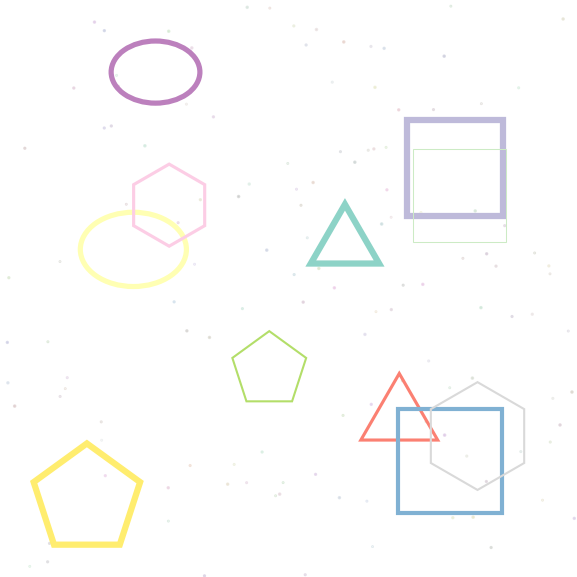[{"shape": "triangle", "thickness": 3, "radius": 0.34, "center": [0.597, 0.577]}, {"shape": "oval", "thickness": 2.5, "radius": 0.46, "center": [0.231, 0.567]}, {"shape": "square", "thickness": 3, "radius": 0.42, "center": [0.788, 0.708]}, {"shape": "triangle", "thickness": 1.5, "radius": 0.38, "center": [0.691, 0.276]}, {"shape": "square", "thickness": 2, "radius": 0.45, "center": [0.779, 0.202]}, {"shape": "pentagon", "thickness": 1, "radius": 0.34, "center": [0.466, 0.359]}, {"shape": "hexagon", "thickness": 1.5, "radius": 0.36, "center": [0.293, 0.644]}, {"shape": "hexagon", "thickness": 1, "radius": 0.47, "center": [0.827, 0.244]}, {"shape": "oval", "thickness": 2.5, "radius": 0.38, "center": [0.269, 0.874]}, {"shape": "square", "thickness": 0.5, "radius": 0.4, "center": [0.796, 0.661]}, {"shape": "pentagon", "thickness": 3, "radius": 0.48, "center": [0.15, 0.134]}]